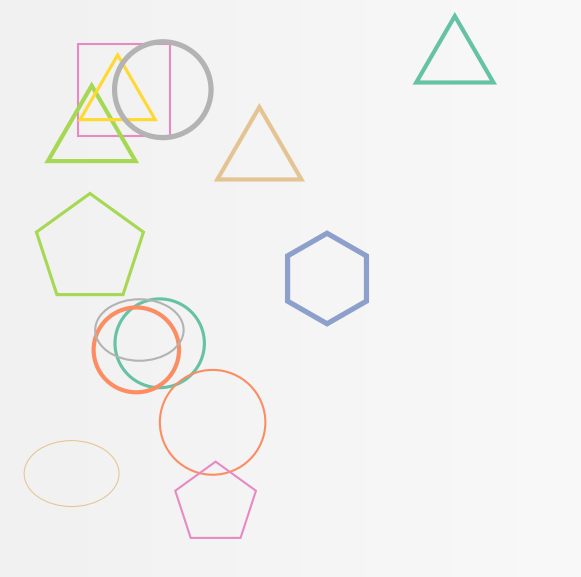[{"shape": "circle", "thickness": 1.5, "radius": 0.38, "center": [0.275, 0.405]}, {"shape": "triangle", "thickness": 2, "radius": 0.38, "center": [0.782, 0.895]}, {"shape": "circle", "thickness": 1, "radius": 0.45, "center": [0.366, 0.268]}, {"shape": "circle", "thickness": 2, "radius": 0.37, "center": [0.235, 0.393]}, {"shape": "hexagon", "thickness": 2.5, "radius": 0.39, "center": [0.563, 0.517]}, {"shape": "square", "thickness": 1, "radius": 0.4, "center": [0.213, 0.843]}, {"shape": "pentagon", "thickness": 1, "radius": 0.37, "center": [0.371, 0.127]}, {"shape": "pentagon", "thickness": 1.5, "radius": 0.48, "center": [0.155, 0.567]}, {"shape": "triangle", "thickness": 2, "radius": 0.44, "center": [0.158, 0.764]}, {"shape": "triangle", "thickness": 1.5, "radius": 0.37, "center": [0.202, 0.829]}, {"shape": "oval", "thickness": 0.5, "radius": 0.41, "center": [0.123, 0.179]}, {"shape": "triangle", "thickness": 2, "radius": 0.42, "center": [0.446, 0.73]}, {"shape": "circle", "thickness": 2.5, "radius": 0.42, "center": [0.28, 0.844]}, {"shape": "oval", "thickness": 1, "radius": 0.38, "center": [0.24, 0.428]}]